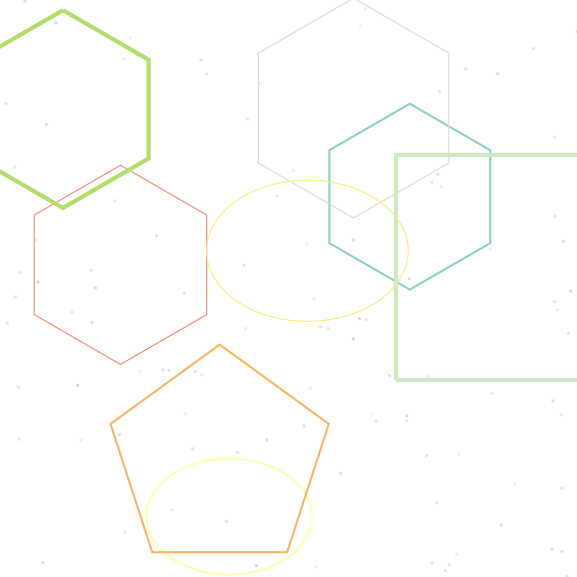[{"shape": "hexagon", "thickness": 1, "radius": 0.8, "center": [0.71, 0.659]}, {"shape": "oval", "thickness": 1, "radius": 0.72, "center": [0.397, 0.105]}, {"shape": "hexagon", "thickness": 0.5, "radius": 0.86, "center": [0.209, 0.541]}, {"shape": "pentagon", "thickness": 1, "radius": 0.99, "center": [0.38, 0.204]}, {"shape": "hexagon", "thickness": 2, "radius": 0.86, "center": [0.109, 0.81]}, {"shape": "hexagon", "thickness": 0.5, "radius": 0.95, "center": [0.612, 0.812]}, {"shape": "square", "thickness": 2, "radius": 0.97, "center": [0.881, 0.536]}, {"shape": "oval", "thickness": 0.5, "radius": 0.87, "center": [0.532, 0.565]}]